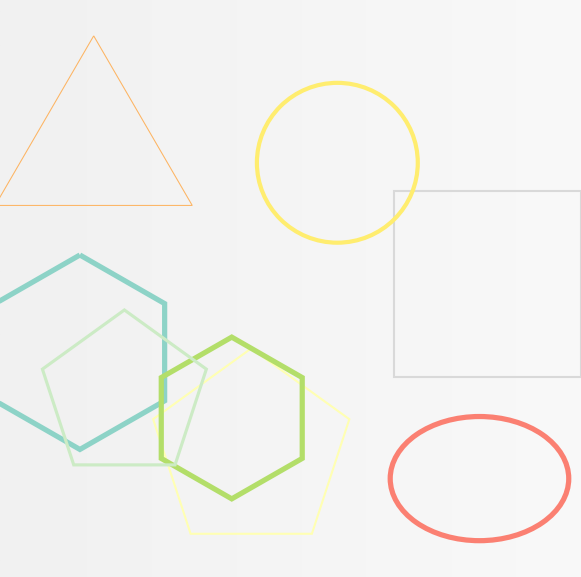[{"shape": "hexagon", "thickness": 2.5, "radius": 0.84, "center": [0.137, 0.389]}, {"shape": "pentagon", "thickness": 1, "radius": 0.89, "center": [0.432, 0.218]}, {"shape": "oval", "thickness": 2.5, "radius": 0.77, "center": [0.825, 0.17]}, {"shape": "triangle", "thickness": 0.5, "radius": 0.98, "center": [0.161, 0.741]}, {"shape": "hexagon", "thickness": 2.5, "radius": 0.7, "center": [0.399, 0.275]}, {"shape": "square", "thickness": 1, "radius": 0.81, "center": [0.838, 0.507]}, {"shape": "pentagon", "thickness": 1.5, "radius": 0.74, "center": [0.214, 0.314]}, {"shape": "circle", "thickness": 2, "radius": 0.69, "center": [0.58, 0.717]}]